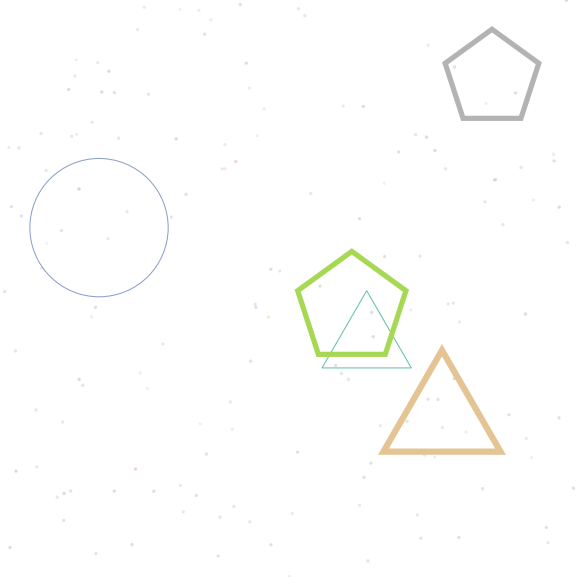[{"shape": "triangle", "thickness": 0.5, "radius": 0.45, "center": [0.635, 0.407]}, {"shape": "circle", "thickness": 0.5, "radius": 0.6, "center": [0.171, 0.605]}, {"shape": "pentagon", "thickness": 2.5, "radius": 0.49, "center": [0.609, 0.465]}, {"shape": "triangle", "thickness": 3, "radius": 0.59, "center": [0.765, 0.276]}, {"shape": "pentagon", "thickness": 2.5, "radius": 0.43, "center": [0.852, 0.863]}]